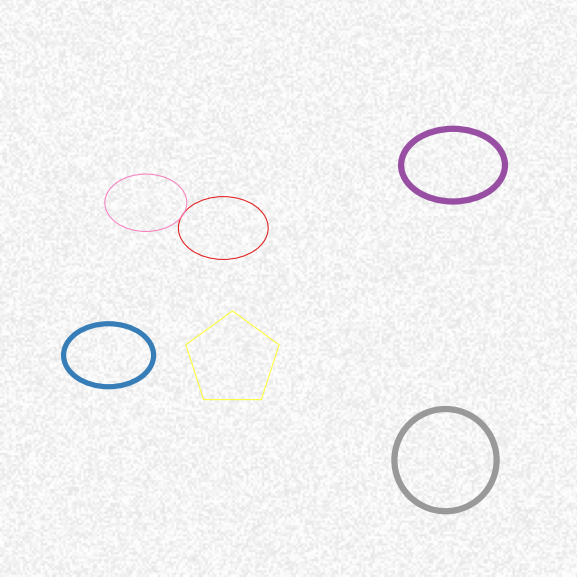[{"shape": "oval", "thickness": 0.5, "radius": 0.39, "center": [0.387, 0.604]}, {"shape": "oval", "thickness": 2.5, "radius": 0.39, "center": [0.188, 0.384]}, {"shape": "oval", "thickness": 3, "radius": 0.45, "center": [0.784, 0.713]}, {"shape": "pentagon", "thickness": 0.5, "radius": 0.42, "center": [0.403, 0.376]}, {"shape": "oval", "thickness": 0.5, "radius": 0.35, "center": [0.253, 0.648]}, {"shape": "circle", "thickness": 3, "radius": 0.44, "center": [0.771, 0.202]}]